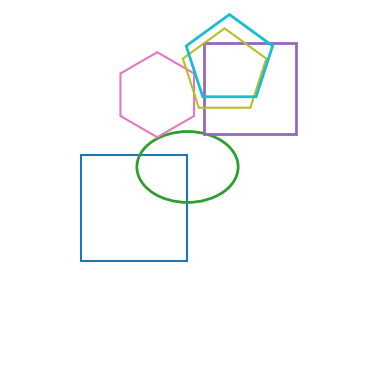[{"shape": "square", "thickness": 1.5, "radius": 0.68, "center": [0.348, 0.46]}, {"shape": "oval", "thickness": 2, "radius": 0.66, "center": [0.487, 0.566]}, {"shape": "square", "thickness": 2, "radius": 0.59, "center": [0.649, 0.77]}, {"shape": "hexagon", "thickness": 1.5, "radius": 0.55, "center": [0.408, 0.754]}, {"shape": "pentagon", "thickness": 1.5, "radius": 0.57, "center": [0.583, 0.812]}, {"shape": "pentagon", "thickness": 2, "radius": 0.59, "center": [0.596, 0.844]}]